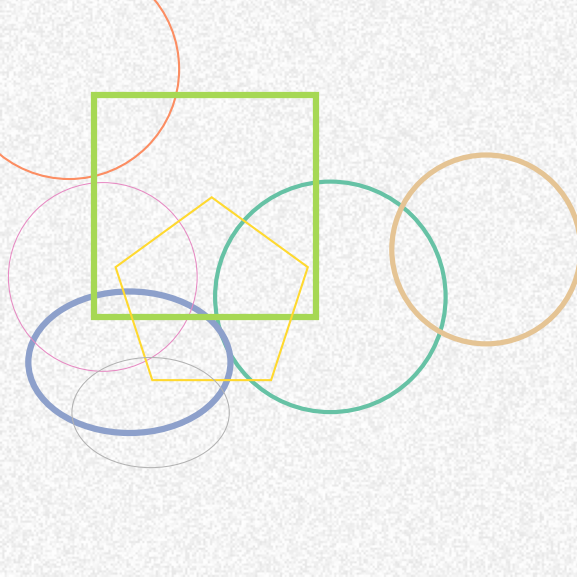[{"shape": "circle", "thickness": 2, "radius": 1.0, "center": [0.572, 0.485]}, {"shape": "circle", "thickness": 1, "radius": 0.95, "center": [0.12, 0.88]}, {"shape": "oval", "thickness": 3, "radius": 0.88, "center": [0.224, 0.372]}, {"shape": "circle", "thickness": 0.5, "radius": 0.82, "center": [0.178, 0.52]}, {"shape": "square", "thickness": 3, "radius": 0.96, "center": [0.355, 0.642]}, {"shape": "pentagon", "thickness": 1, "radius": 0.88, "center": [0.367, 0.482]}, {"shape": "circle", "thickness": 2.5, "radius": 0.82, "center": [0.842, 0.567]}, {"shape": "oval", "thickness": 0.5, "radius": 0.68, "center": [0.261, 0.285]}]